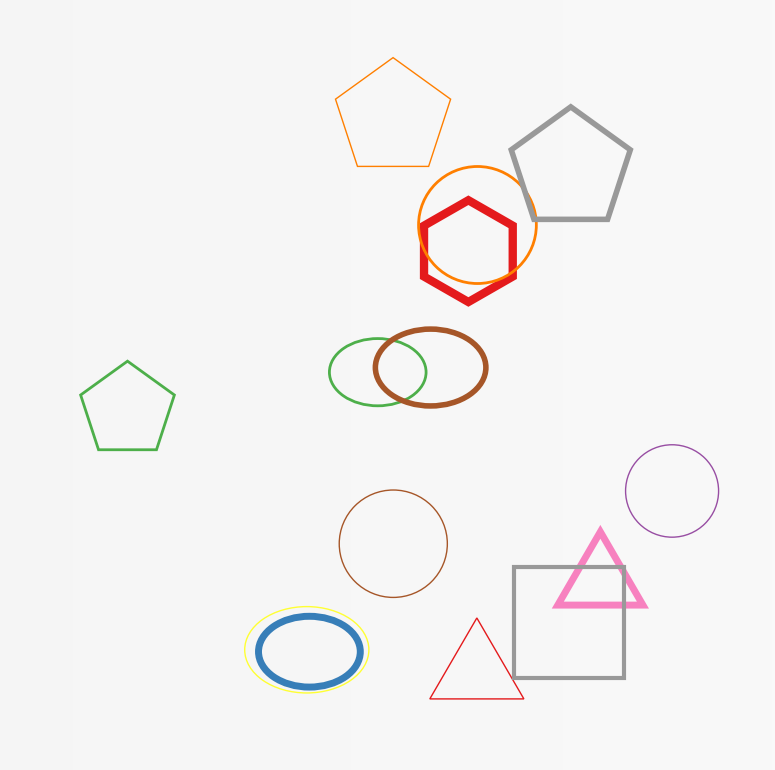[{"shape": "hexagon", "thickness": 3, "radius": 0.33, "center": [0.604, 0.674]}, {"shape": "triangle", "thickness": 0.5, "radius": 0.35, "center": [0.615, 0.127]}, {"shape": "oval", "thickness": 2.5, "radius": 0.33, "center": [0.399, 0.154]}, {"shape": "pentagon", "thickness": 1, "radius": 0.32, "center": [0.165, 0.467]}, {"shape": "oval", "thickness": 1, "radius": 0.31, "center": [0.487, 0.517]}, {"shape": "circle", "thickness": 0.5, "radius": 0.3, "center": [0.867, 0.362]}, {"shape": "circle", "thickness": 1, "radius": 0.38, "center": [0.616, 0.708]}, {"shape": "pentagon", "thickness": 0.5, "radius": 0.39, "center": [0.507, 0.847]}, {"shape": "oval", "thickness": 0.5, "radius": 0.4, "center": [0.396, 0.156]}, {"shape": "oval", "thickness": 2, "radius": 0.36, "center": [0.556, 0.523]}, {"shape": "circle", "thickness": 0.5, "radius": 0.35, "center": [0.507, 0.294]}, {"shape": "triangle", "thickness": 2.5, "radius": 0.32, "center": [0.775, 0.246]}, {"shape": "square", "thickness": 1.5, "radius": 0.36, "center": [0.734, 0.192]}, {"shape": "pentagon", "thickness": 2, "radius": 0.4, "center": [0.736, 0.78]}]